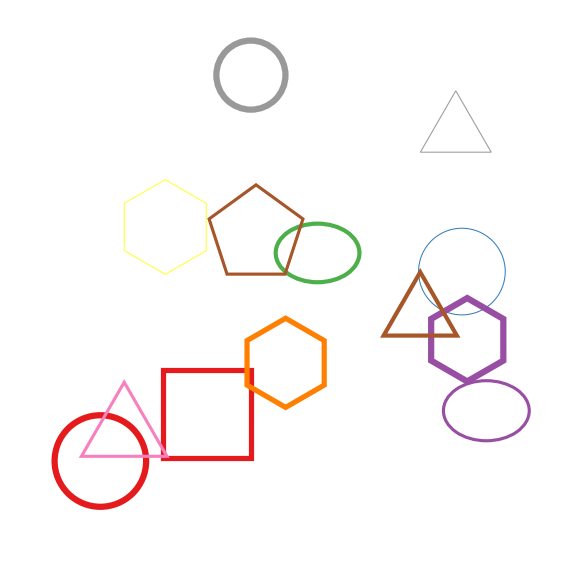[{"shape": "circle", "thickness": 3, "radius": 0.4, "center": [0.174, 0.201]}, {"shape": "square", "thickness": 2.5, "radius": 0.38, "center": [0.358, 0.282]}, {"shape": "circle", "thickness": 0.5, "radius": 0.38, "center": [0.8, 0.529]}, {"shape": "oval", "thickness": 2, "radius": 0.36, "center": [0.55, 0.561]}, {"shape": "hexagon", "thickness": 3, "radius": 0.36, "center": [0.809, 0.411]}, {"shape": "oval", "thickness": 1.5, "radius": 0.37, "center": [0.842, 0.288]}, {"shape": "hexagon", "thickness": 2.5, "radius": 0.39, "center": [0.495, 0.371]}, {"shape": "hexagon", "thickness": 0.5, "radius": 0.41, "center": [0.286, 0.606]}, {"shape": "pentagon", "thickness": 1.5, "radius": 0.43, "center": [0.443, 0.594]}, {"shape": "triangle", "thickness": 2, "radius": 0.37, "center": [0.728, 0.455]}, {"shape": "triangle", "thickness": 1.5, "radius": 0.43, "center": [0.215, 0.252]}, {"shape": "circle", "thickness": 3, "radius": 0.3, "center": [0.434, 0.869]}, {"shape": "triangle", "thickness": 0.5, "radius": 0.35, "center": [0.789, 0.771]}]